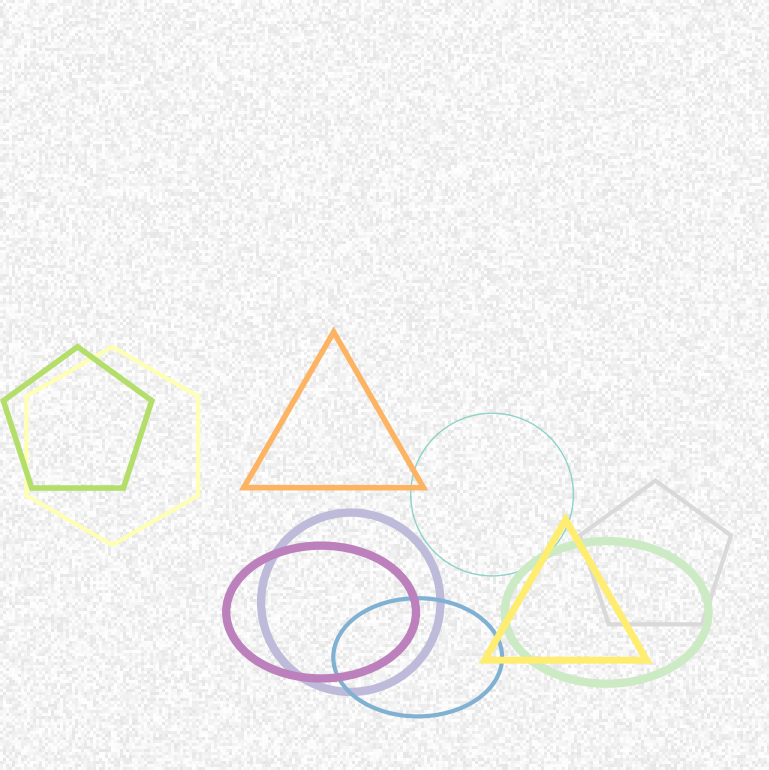[{"shape": "circle", "thickness": 0.5, "radius": 0.53, "center": [0.639, 0.358]}, {"shape": "hexagon", "thickness": 1.5, "radius": 0.64, "center": [0.146, 0.421]}, {"shape": "circle", "thickness": 3, "radius": 0.58, "center": [0.456, 0.218]}, {"shape": "oval", "thickness": 1.5, "radius": 0.55, "center": [0.542, 0.146]}, {"shape": "triangle", "thickness": 2, "radius": 0.67, "center": [0.433, 0.434]}, {"shape": "pentagon", "thickness": 2, "radius": 0.51, "center": [0.101, 0.448]}, {"shape": "pentagon", "thickness": 1.5, "radius": 0.52, "center": [0.851, 0.273]}, {"shape": "oval", "thickness": 3, "radius": 0.62, "center": [0.417, 0.205]}, {"shape": "oval", "thickness": 3, "radius": 0.66, "center": [0.788, 0.205]}, {"shape": "triangle", "thickness": 2.5, "radius": 0.61, "center": [0.735, 0.203]}]